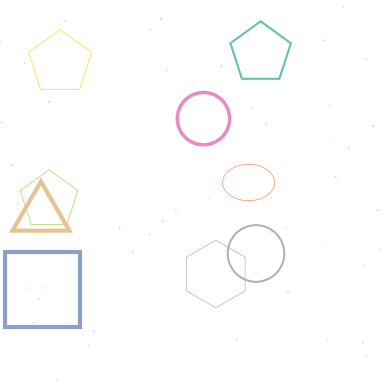[{"shape": "pentagon", "thickness": 1.5, "radius": 0.41, "center": [0.677, 0.862]}, {"shape": "oval", "thickness": 0.5, "radius": 0.34, "center": [0.646, 0.526]}, {"shape": "square", "thickness": 3, "radius": 0.49, "center": [0.11, 0.247]}, {"shape": "circle", "thickness": 2.5, "radius": 0.34, "center": [0.529, 0.692]}, {"shape": "pentagon", "thickness": 0.5, "radius": 0.39, "center": [0.127, 0.48]}, {"shape": "pentagon", "thickness": 0.5, "radius": 0.43, "center": [0.156, 0.837]}, {"shape": "triangle", "thickness": 3, "radius": 0.43, "center": [0.106, 0.443]}, {"shape": "circle", "thickness": 1.5, "radius": 0.37, "center": [0.665, 0.342]}, {"shape": "hexagon", "thickness": 0.5, "radius": 0.44, "center": [0.561, 0.288]}]